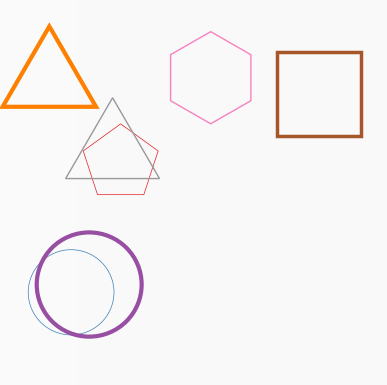[{"shape": "pentagon", "thickness": 0.5, "radius": 0.51, "center": [0.311, 0.577]}, {"shape": "circle", "thickness": 0.5, "radius": 0.55, "center": [0.184, 0.241]}, {"shape": "circle", "thickness": 3, "radius": 0.68, "center": [0.23, 0.261]}, {"shape": "triangle", "thickness": 3, "radius": 0.7, "center": [0.127, 0.792]}, {"shape": "square", "thickness": 2.5, "radius": 0.54, "center": [0.823, 0.756]}, {"shape": "hexagon", "thickness": 1, "radius": 0.6, "center": [0.544, 0.798]}, {"shape": "triangle", "thickness": 1, "radius": 0.7, "center": [0.291, 0.606]}]